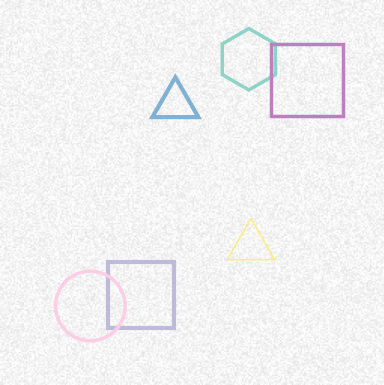[{"shape": "hexagon", "thickness": 2.5, "radius": 0.4, "center": [0.646, 0.846]}, {"shape": "square", "thickness": 3, "radius": 0.43, "center": [0.367, 0.233]}, {"shape": "triangle", "thickness": 3, "radius": 0.34, "center": [0.456, 0.73]}, {"shape": "circle", "thickness": 2.5, "radius": 0.45, "center": [0.235, 0.205]}, {"shape": "square", "thickness": 2.5, "radius": 0.47, "center": [0.798, 0.792]}, {"shape": "triangle", "thickness": 1, "radius": 0.36, "center": [0.652, 0.361]}]